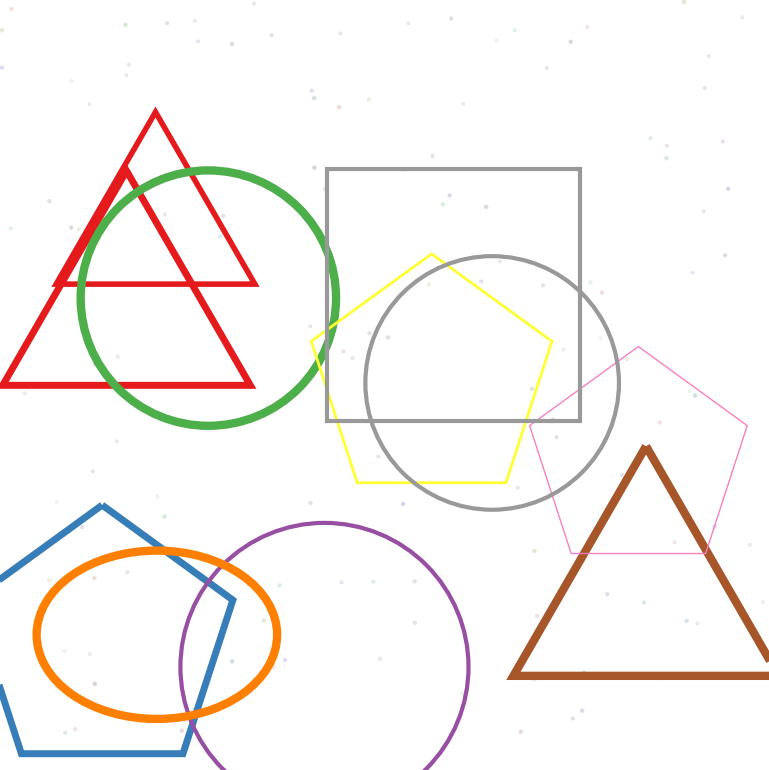[{"shape": "triangle", "thickness": 2.5, "radius": 0.93, "center": [0.164, 0.592]}, {"shape": "triangle", "thickness": 2, "radius": 0.74, "center": [0.202, 0.706]}, {"shape": "pentagon", "thickness": 2.5, "radius": 0.89, "center": [0.133, 0.166]}, {"shape": "circle", "thickness": 3, "radius": 0.83, "center": [0.271, 0.613]}, {"shape": "circle", "thickness": 1.5, "radius": 0.94, "center": [0.421, 0.134]}, {"shape": "oval", "thickness": 3, "radius": 0.78, "center": [0.204, 0.176]}, {"shape": "pentagon", "thickness": 1, "radius": 0.82, "center": [0.561, 0.506]}, {"shape": "triangle", "thickness": 3, "radius": 0.99, "center": [0.839, 0.222]}, {"shape": "pentagon", "thickness": 0.5, "radius": 0.74, "center": [0.829, 0.401]}, {"shape": "circle", "thickness": 1.5, "radius": 0.82, "center": [0.639, 0.503]}, {"shape": "square", "thickness": 1.5, "radius": 0.82, "center": [0.589, 0.617]}]